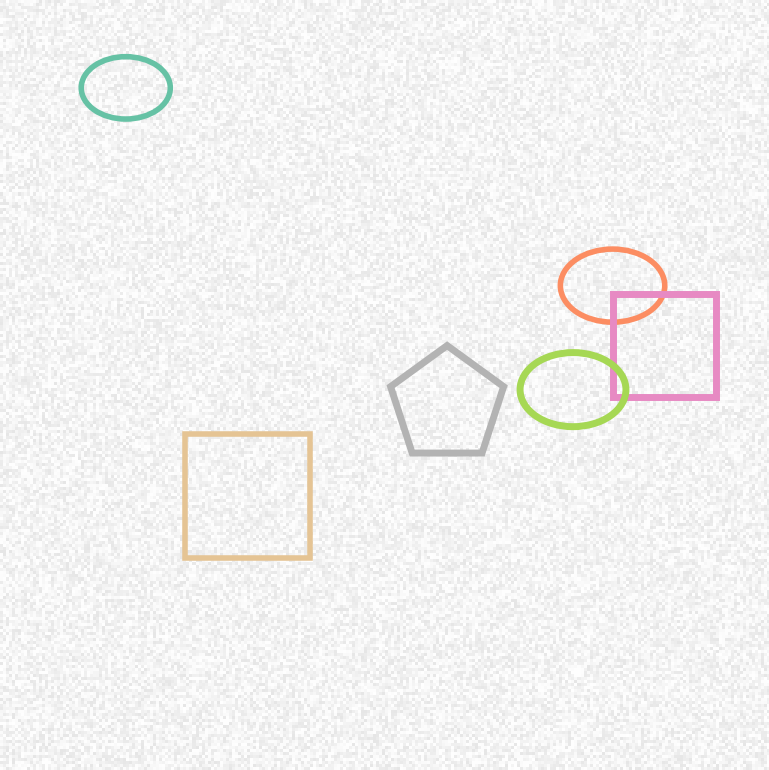[{"shape": "oval", "thickness": 2, "radius": 0.29, "center": [0.163, 0.886]}, {"shape": "oval", "thickness": 2, "radius": 0.34, "center": [0.796, 0.629]}, {"shape": "square", "thickness": 2.5, "radius": 0.33, "center": [0.863, 0.551]}, {"shape": "oval", "thickness": 2.5, "radius": 0.34, "center": [0.744, 0.494]}, {"shape": "square", "thickness": 2, "radius": 0.4, "center": [0.322, 0.356]}, {"shape": "pentagon", "thickness": 2.5, "radius": 0.39, "center": [0.581, 0.474]}]